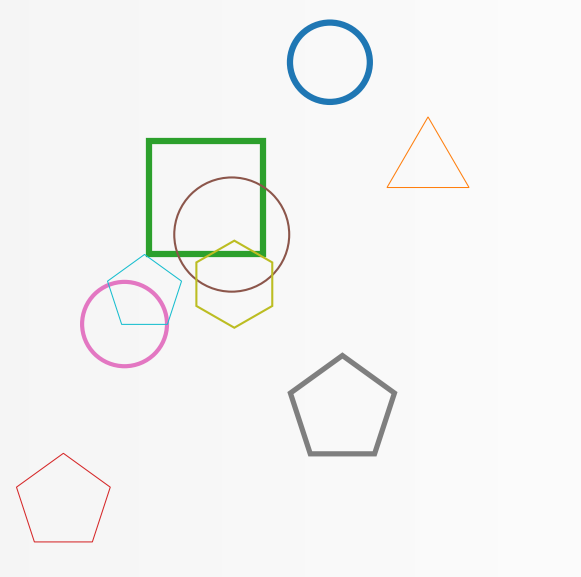[{"shape": "circle", "thickness": 3, "radius": 0.34, "center": [0.568, 0.891]}, {"shape": "triangle", "thickness": 0.5, "radius": 0.41, "center": [0.736, 0.715]}, {"shape": "square", "thickness": 3, "radius": 0.49, "center": [0.355, 0.657]}, {"shape": "pentagon", "thickness": 0.5, "radius": 0.42, "center": [0.109, 0.129]}, {"shape": "circle", "thickness": 1, "radius": 0.49, "center": [0.399, 0.593]}, {"shape": "circle", "thickness": 2, "radius": 0.37, "center": [0.214, 0.438]}, {"shape": "pentagon", "thickness": 2.5, "radius": 0.47, "center": [0.589, 0.289]}, {"shape": "hexagon", "thickness": 1, "radius": 0.38, "center": [0.403, 0.507]}, {"shape": "pentagon", "thickness": 0.5, "radius": 0.33, "center": [0.249, 0.492]}]